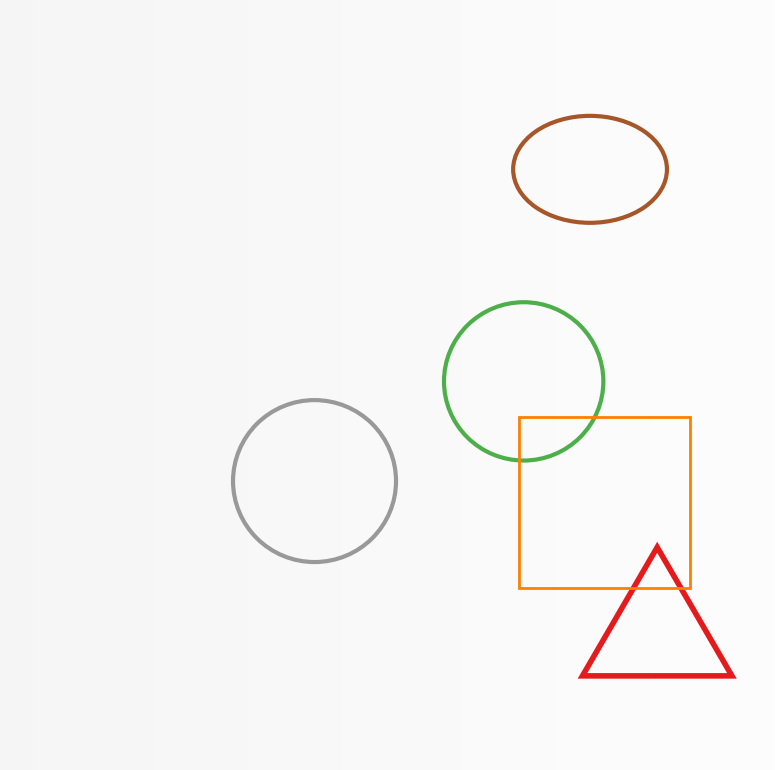[{"shape": "triangle", "thickness": 2, "radius": 0.56, "center": [0.848, 0.178]}, {"shape": "circle", "thickness": 1.5, "radius": 0.51, "center": [0.676, 0.505]}, {"shape": "square", "thickness": 1, "radius": 0.55, "center": [0.78, 0.347]}, {"shape": "oval", "thickness": 1.5, "radius": 0.5, "center": [0.761, 0.78]}, {"shape": "circle", "thickness": 1.5, "radius": 0.53, "center": [0.406, 0.375]}]